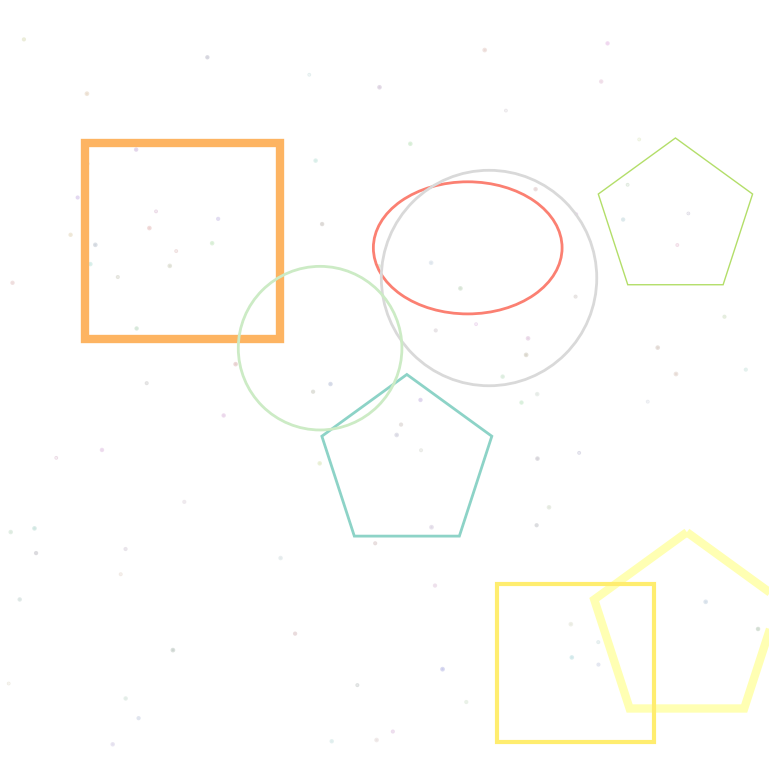[{"shape": "pentagon", "thickness": 1, "radius": 0.58, "center": [0.528, 0.398]}, {"shape": "pentagon", "thickness": 3, "radius": 0.63, "center": [0.892, 0.182]}, {"shape": "oval", "thickness": 1, "radius": 0.61, "center": [0.607, 0.678]}, {"shape": "square", "thickness": 3, "radius": 0.63, "center": [0.237, 0.687]}, {"shape": "pentagon", "thickness": 0.5, "radius": 0.53, "center": [0.877, 0.715]}, {"shape": "circle", "thickness": 1, "radius": 0.7, "center": [0.635, 0.639]}, {"shape": "circle", "thickness": 1, "radius": 0.53, "center": [0.416, 0.548]}, {"shape": "square", "thickness": 1.5, "radius": 0.51, "center": [0.747, 0.139]}]